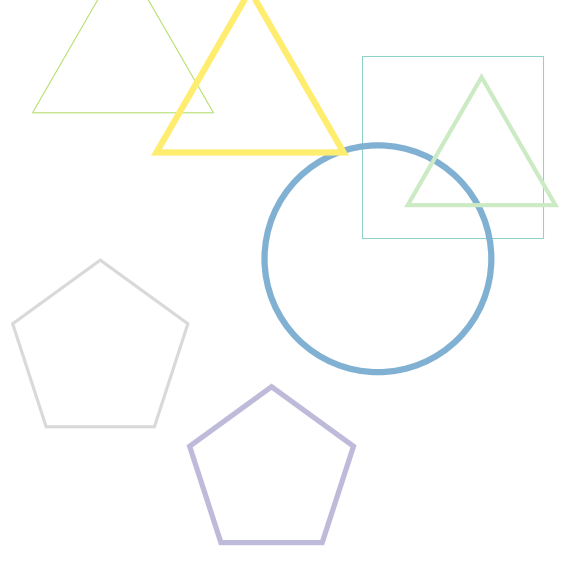[{"shape": "square", "thickness": 0.5, "radius": 0.79, "center": [0.784, 0.744]}, {"shape": "pentagon", "thickness": 2.5, "radius": 0.75, "center": [0.47, 0.18]}, {"shape": "circle", "thickness": 3, "radius": 0.98, "center": [0.654, 0.551]}, {"shape": "triangle", "thickness": 0.5, "radius": 0.9, "center": [0.213, 0.894]}, {"shape": "pentagon", "thickness": 1.5, "radius": 0.8, "center": [0.174, 0.389]}, {"shape": "triangle", "thickness": 2, "radius": 0.74, "center": [0.834, 0.718]}, {"shape": "triangle", "thickness": 3, "radius": 0.94, "center": [0.433, 0.829]}]